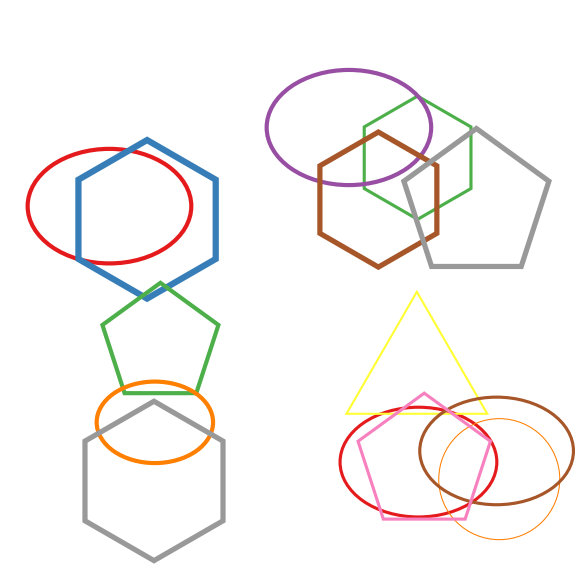[{"shape": "oval", "thickness": 1.5, "radius": 0.68, "center": [0.725, 0.199]}, {"shape": "oval", "thickness": 2, "radius": 0.71, "center": [0.19, 0.642]}, {"shape": "hexagon", "thickness": 3, "radius": 0.69, "center": [0.255, 0.619]}, {"shape": "hexagon", "thickness": 1.5, "radius": 0.53, "center": [0.723, 0.726]}, {"shape": "pentagon", "thickness": 2, "radius": 0.53, "center": [0.278, 0.404]}, {"shape": "oval", "thickness": 2, "radius": 0.71, "center": [0.604, 0.778]}, {"shape": "circle", "thickness": 0.5, "radius": 0.52, "center": [0.865, 0.169]}, {"shape": "oval", "thickness": 2, "radius": 0.5, "center": [0.268, 0.268]}, {"shape": "triangle", "thickness": 1, "radius": 0.7, "center": [0.722, 0.353]}, {"shape": "hexagon", "thickness": 2.5, "radius": 0.58, "center": [0.655, 0.654]}, {"shape": "oval", "thickness": 1.5, "radius": 0.67, "center": [0.86, 0.218]}, {"shape": "pentagon", "thickness": 1.5, "radius": 0.6, "center": [0.735, 0.198]}, {"shape": "pentagon", "thickness": 2.5, "radius": 0.66, "center": [0.825, 0.645]}, {"shape": "hexagon", "thickness": 2.5, "radius": 0.69, "center": [0.267, 0.166]}]